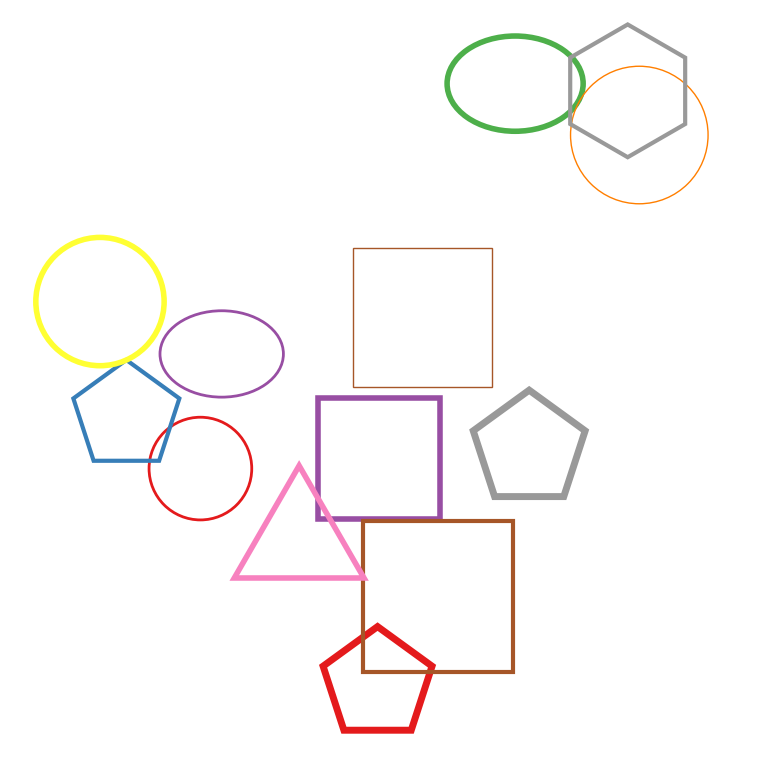[{"shape": "pentagon", "thickness": 2.5, "radius": 0.37, "center": [0.49, 0.112]}, {"shape": "circle", "thickness": 1, "radius": 0.33, "center": [0.26, 0.391]}, {"shape": "pentagon", "thickness": 1.5, "radius": 0.36, "center": [0.164, 0.46]}, {"shape": "oval", "thickness": 2, "radius": 0.44, "center": [0.669, 0.891]}, {"shape": "square", "thickness": 2, "radius": 0.4, "center": [0.493, 0.404]}, {"shape": "oval", "thickness": 1, "radius": 0.4, "center": [0.288, 0.54]}, {"shape": "circle", "thickness": 0.5, "radius": 0.45, "center": [0.83, 0.825]}, {"shape": "circle", "thickness": 2, "radius": 0.42, "center": [0.13, 0.608]}, {"shape": "square", "thickness": 0.5, "radius": 0.45, "center": [0.548, 0.588]}, {"shape": "square", "thickness": 1.5, "radius": 0.49, "center": [0.569, 0.226]}, {"shape": "triangle", "thickness": 2, "radius": 0.49, "center": [0.388, 0.298]}, {"shape": "hexagon", "thickness": 1.5, "radius": 0.43, "center": [0.815, 0.882]}, {"shape": "pentagon", "thickness": 2.5, "radius": 0.38, "center": [0.687, 0.417]}]